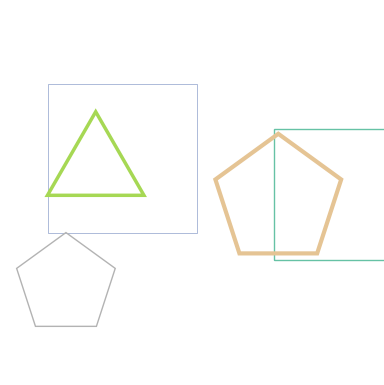[{"shape": "square", "thickness": 1, "radius": 0.85, "center": [0.882, 0.495]}, {"shape": "square", "thickness": 0.5, "radius": 0.97, "center": [0.319, 0.588]}, {"shape": "triangle", "thickness": 2.5, "radius": 0.72, "center": [0.249, 0.565]}, {"shape": "pentagon", "thickness": 3, "radius": 0.86, "center": [0.723, 0.481]}, {"shape": "pentagon", "thickness": 1, "radius": 0.67, "center": [0.171, 0.261]}]